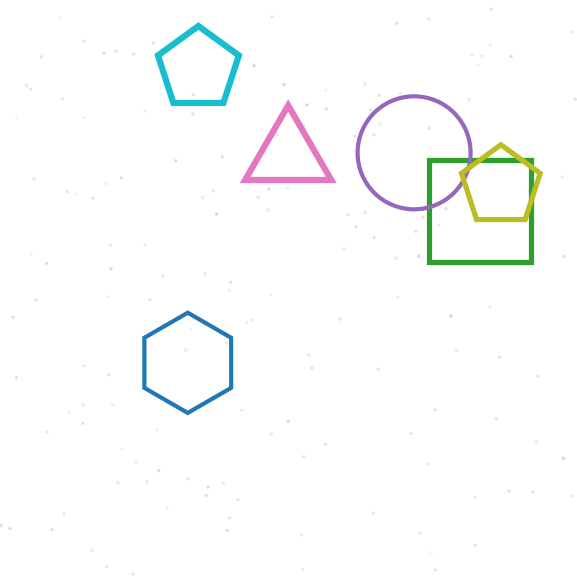[{"shape": "hexagon", "thickness": 2, "radius": 0.43, "center": [0.325, 0.371]}, {"shape": "square", "thickness": 2.5, "radius": 0.44, "center": [0.831, 0.634]}, {"shape": "circle", "thickness": 2, "radius": 0.49, "center": [0.717, 0.735]}, {"shape": "triangle", "thickness": 3, "radius": 0.43, "center": [0.499, 0.731]}, {"shape": "pentagon", "thickness": 2.5, "radius": 0.36, "center": [0.867, 0.677]}, {"shape": "pentagon", "thickness": 3, "radius": 0.37, "center": [0.344, 0.88]}]